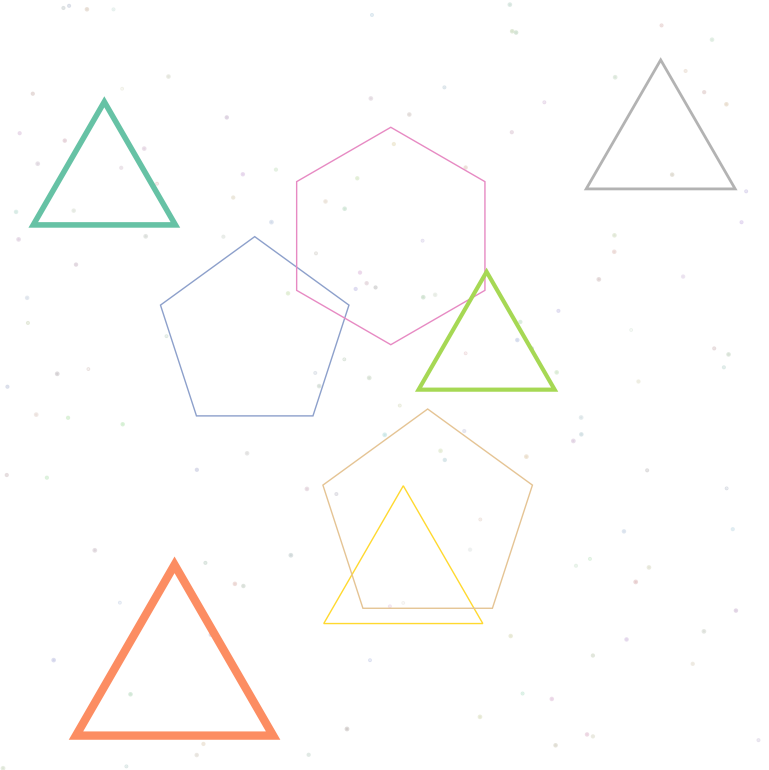[{"shape": "triangle", "thickness": 2, "radius": 0.53, "center": [0.135, 0.761]}, {"shape": "triangle", "thickness": 3, "radius": 0.74, "center": [0.227, 0.119]}, {"shape": "pentagon", "thickness": 0.5, "radius": 0.64, "center": [0.331, 0.564]}, {"shape": "hexagon", "thickness": 0.5, "radius": 0.71, "center": [0.508, 0.694]}, {"shape": "triangle", "thickness": 1.5, "radius": 0.51, "center": [0.632, 0.545]}, {"shape": "triangle", "thickness": 0.5, "radius": 0.6, "center": [0.524, 0.25]}, {"shape": "pentagon", "thickness": 0.5, "radius": 0.72, "center": [0.555, 0.326]}, {"shape": "triangle", "thickness": 1, "radius": 0.56, "center": [0.858, 0.811]}]